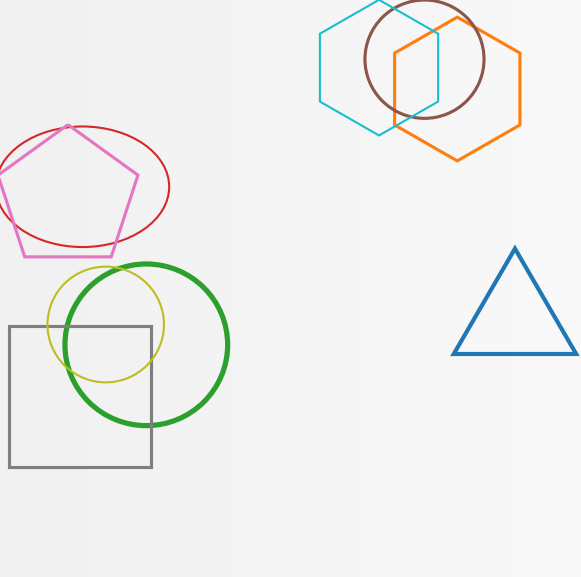[{"shape": "triangle", "thickness": 2, "radius": 0.61, "center": [0.886, 0.447]}, {"shape": "hexagon", "thickness": 1.5, "radius": 0.62, "center": [0.787, 0.845]}, {"shape": "circle", "thickness": 2.5, "radius": 0.7, "center": [0.252, 0.402]}, {"shape": "oval", "thickness": 1, "radius": 0.75, "center": [0.142, 0.676]}, {"shape": "circle", "thickness": 1.5, "radius": 0.51, "center": [0.73, 0.897]}, {"shape": "pentagon", "thickness": 1.5, "radius": 0.63, "center": [0.117, 0.657]}, {"shape": "square", "thickness": 1.5, "radius": 0.61, "center": [0.137, 0.313]}, {"shape": "circle", "thickness": 1, "radius": 0.5, "center": [0.182, 0.437]}, {"shape": "hexagon", "thickness": 1, "radius": 0.59, "center": [0.652, 0.882]}]